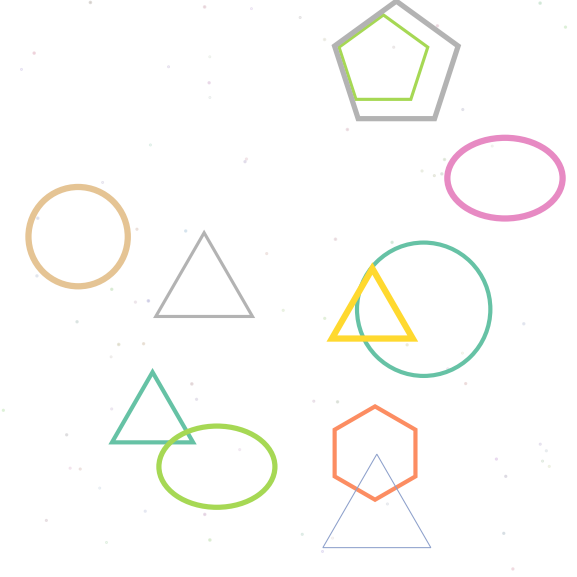[{"shape": "circle", "thickness": 2, "radius": 0.58, "center": [0.734, 0.464]}, {"shape": "triangle", "thickness": 2, "radius": 0.41, "center": [0.264, 0.274]}, {"shape": "hexagon", "thickness": 2, "radius": 0.4, "center": [0.649, 0.215]}, {"shape": "triangle", "thickness": 0.5, "radius": 0.54, "center": [0.653, 0.105]}, {"shape": "oval", "thickness": 3, "radius": 0.5, "center": [0.874, 0.691]}, {"shape": "oval", "thickness": 2.5, "radius": 0.5, "center": [0.376, 0.191]}, {"shape": "pentagon", "thickness": 1.5, "radius": 0.4, "center": [0.664, 0.892]}, {"shape": "triangle", "thickness": 3, "radius": 0.4, "center": [0.645, 0.453]}, {"shape": "circle", "thickness": 3, "radius": 0.43, "center": [0.135, 0.589]}, {"shape": "triangle", "thickness": 1.5, "radius": 0.48, "center": [0.353, 0.499]}, {"shape": "pentagon", "thickness": 2.5, "radius": 0.56, "center": [0.686, 0.885]}]